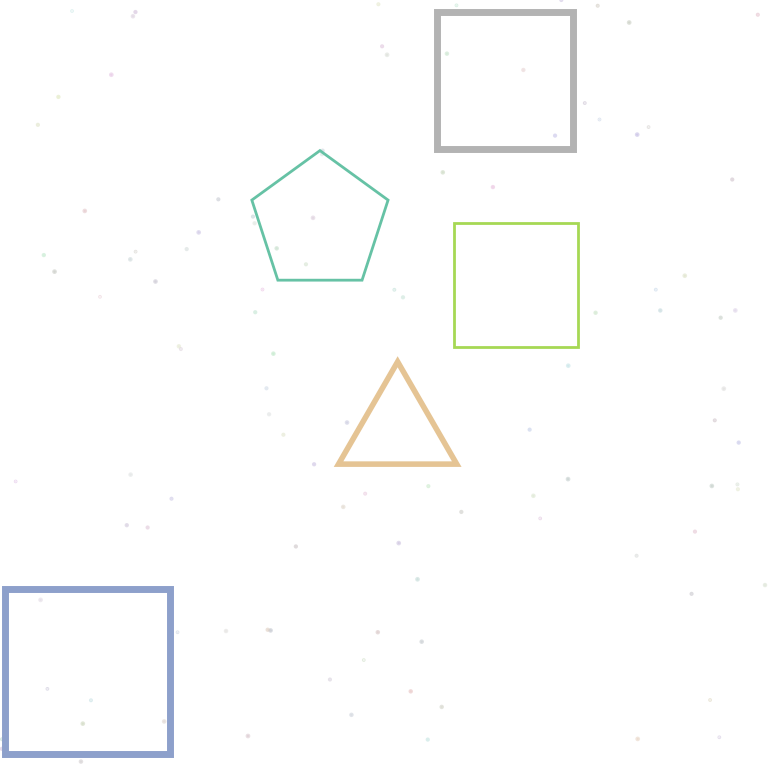[{"shape": "pentagon", "thickness": 1, "radius": 0.47, "center": [0.416, 0.711]}, {"shape": "square", "thickness": 2.5, "radius": 0.54, "center": [0.113, 0.128]}, {"shape": "square", "thickness": 1, "radius": 0.4, "center": [0.67, 0.63]}, {"shape": "triangle", "thickness": 2, "radius": 0.44, "center": [0.516, 0.442]}, {"shape": "square", "thickness": 2.5, "radius": 0.44, "center": [0.655, 0.896]}]